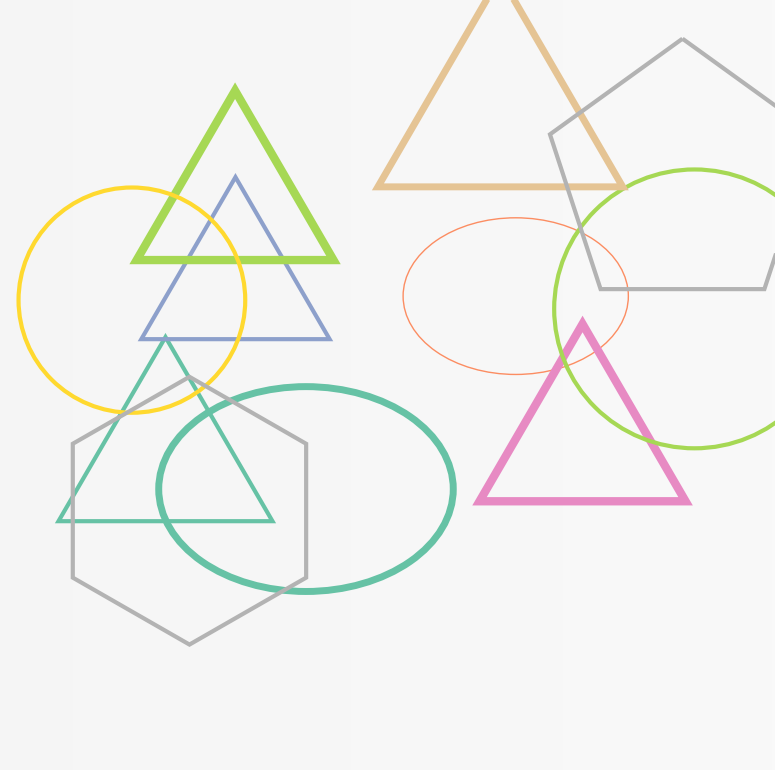[{"shape": "triangle", "thickness": 1.5, "radius": 0.8, "center": [0.214, 0.403]}, {"shape": "oval", "thickness": 2.5, "radius": 0.95, "center": [0.395, 0.365]}, {"shape": "oval", "thickness": 0.5, "radius": 0.73, "center": [0.665, 0.615]}, {"shape": "triangle", "thickness": 1.5, "radius": 0.7, "center": [0.304, 0.63]}, {"shape": "triangle", "thickness": 3, "radius": 0.77, "center": [0.752, 0.426]}, {"shape": "circle", "thickness": 1.5, "radius": 0.91, "center": [0.896, 0.599]}, {"shape": "triangle", "thickness": 3, "radius": 0.73, "center": [0.303, 0.736]}, {"shape": "circle", "thickness": 1.5, "radius": 0.73, "center": [0.17, 0.61]}, {"shape": "triangle", "thickness": 2.5, "radius": 0.91, "center": [0.646, 0.849]}, {"shape": "hexagon", "thickness": 1.5, "radius": 0.87, "center": [0.244, 0.337]}, {"shape": "pentagon", "thickness": 1.5, "radius": 0.9, "center": [0.881, 0.77]}]